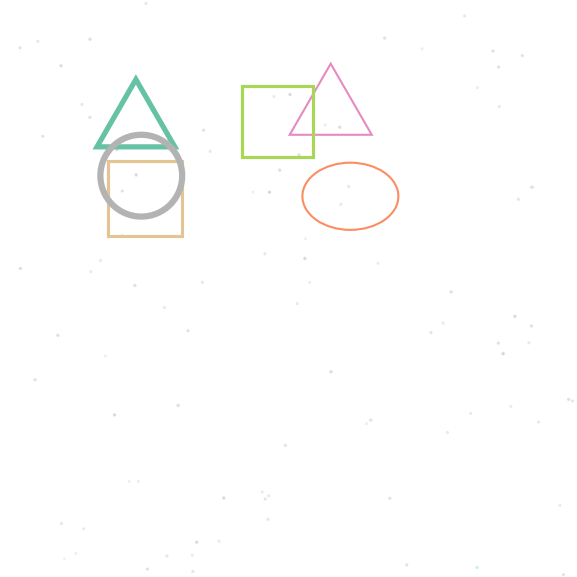[{"shape": "triangle", "thickness": 2.5, "radius": 0.39, "center": [0.235, 0.784]}, {"shape": "oval", "thickness": 1, "radius": 0.42, "center": [0.607, 0.659]}, {"shape": "triangle", "thickness": 1, "radius": 0.41, "center": [0.573, 0.807]}, {"shape": "square", "thickness": 1.5, "radius": 0.31, "center": [0.481, 0.788]}, {"shape": "square", "thickness": 1.5, "radius": 0.32, "center": [0.251, 0.655]}, {"shape": "circle", "thickness": 3, "radius": 0.35, "center": [0.245, 0.695]}]